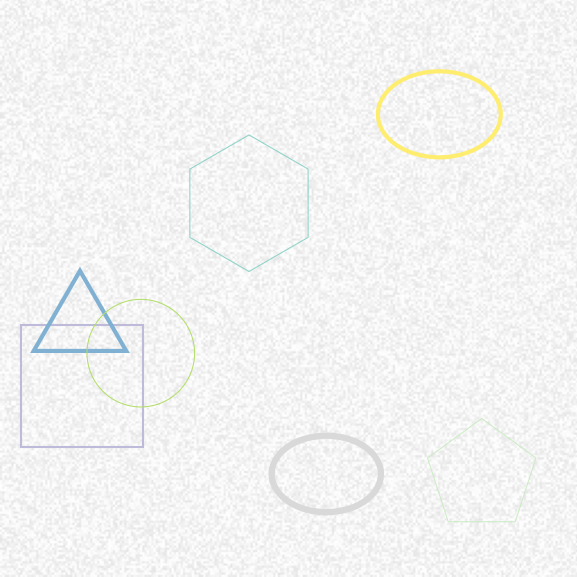[{"shape": "hexagon", "thickness": 0.5, "radius": 0.59, "center": [0.431, 0.647]}, {"shape": "square", "thickness": 1, "radius": 0.53, "center": [0.142, 0.33]}, {"shape": "triangle", "thickness": 2, "radius": 0.46, "center": [0.138, 0.438]}, {"shape": "circle", "thickness": 0.5, "radius": 0.47, "center": [0.244, 0.388]}, {"shape": "oval", "thickness": 3, "radius": 0.47, "center": [0.565, 0.178]}, {"shape": "pentagon", "thickness": 0.5, "radius": 0.49, "center": [0.834, 0.176]}, {"shape": "oval", "thickness": 2, "radius": 0.53, "center": [0.761, 0.801]}]